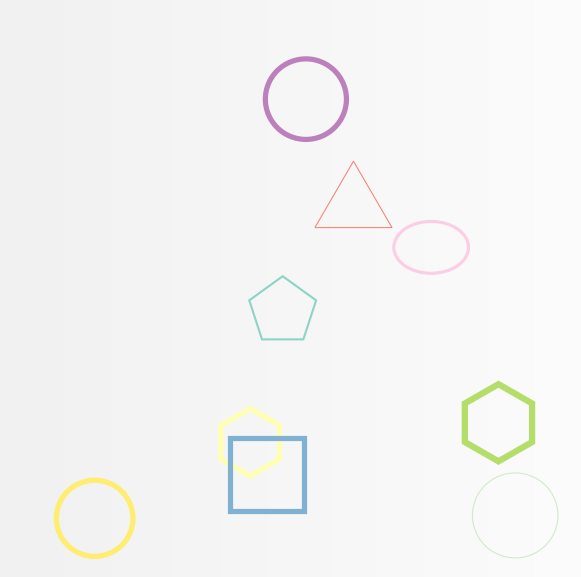[{"shape": "pentagon", "thickness": 1, "radius": 0.3, "center": [0.486, 0.46]}, {"shape": "hexagon", "thickness": 2.5, "radius": 0.29, "center": [0.431, 0.233]}, {"shape": "triangle", "thickness": 0.5, "radius": 0.38, "center": [0.608, 0.643]}, {"shape": "square", "thickness": 2.5, "radius": 0.32, "center": [0.459, 0.177]}, {"shape": "hexagon", "thickness": 3, "radius": 0.33, "center": [0.858, 0.267]}, {"shape": "oval", "thickness": 1.5, "radius": 0.32, "center": [0.742, 0.571]}, {"shape": "circle", "thickness": 2.5, "radius": 0.35, "center": [0.526, 0.827]}, {"shape": "circle", "thickness": 0.5, "radius": 0.37, "center": [0.886, 0.107]}, {"shape": "circle", "thickness": 2.5, "radius": 0.33, "center": [0.163, 0.102]}]